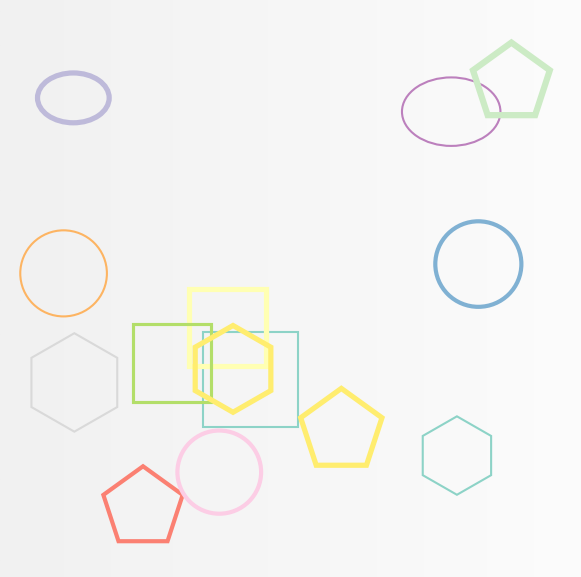[{"shape": "hexagon", "thickness": 1, "radius": 0.34, "center": [0.786, 0.21]}, {"shape": "square", "thickness": 1, "radius": 0.41, "center": [0.431, 0.342]}, {"shape": "square", "thickness": 2.5, "radius": 0.33, "center": [0.391, 0.432]}, {"shape": "oval", "thickness": 2.5, "radius": 0.31, "center": [0.126, 0.83]}, {"shape": "pentagon", "thickness": 2, "radius": 0.36, "center": [0.246, 0.12]}, {"shape": "circle", "thickness": 2, "radius": 0.37, "center": [0.823, 0.542]}, {"shape": "circle", "thickness": 1, "radius": 0.37, "center": [0.109, 0.526]}, {"shape": "square", "thickness": 1.5, "radius": 0.34, "center": [0.296, 0.37]}, {"shape": "circle", "thickness": 2, "radius": 0.36, "center": [0.377, 0.182]}, {"shape": "hexagon", "thickness": 1, "radius": 0.43, "center": [0.128, 0.337]}, {"shape": "oval", "thickness": 1, "radius": 0.42, "center": [0.776, 0.806]}, {"shape": "pentagon", "thickness": 3, "radius": 0.35, "center": [0.88, 0.856]}, {"shape": "pentagon", "thickness": 2.5, "radius": 0.37, "center": [0.587, 0.253]}, {"shape": "hexagon", "thickness": 2.5, "radius": 0.38, "center": [0.401, 0.36]}]